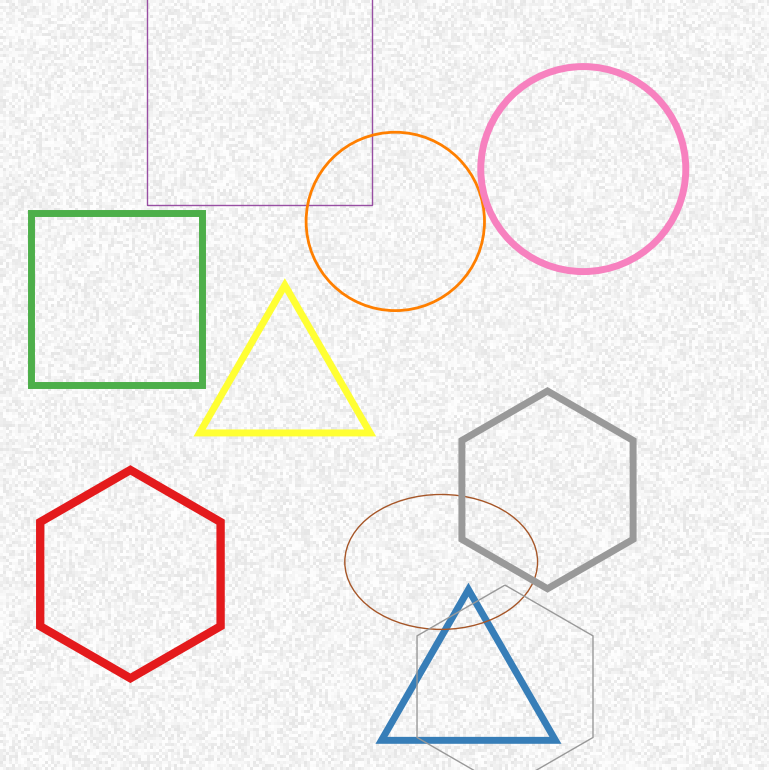[{"shape": "hexagon", "thickness": 3, "radius": 0.68, "center": [0.169, 0.254]}, {"shape": "triangle", "thickness": 2.5, "radius": 0.65, "center": [0.608, 0.104]}, {"shape": "square", "thickness": 2.5, "radius": 0.56, "center": [0.151, 0.612]}, {"shape": "square", "thickness": 0.5, "radius": 0.73, "center": [0.337, 0.881]}, {"shape": "circle", "thickness": 1, "radius": 0.58, "center": [0.513, 0.712]}, {"shape": "triangle", "thickness": 2.5, "radius": 0.64, "center": [0.37, 0.502]}, {"shape": "oval", "thickness": 0.5, "radius": 0.63, "center": [0.573, 0.27]}, {"shape": "circle", "thickness": 2.5, "radius": 0.67, "center": [0.758, 0.78]}, {"shape": "hexagon", "thickness": 0.5, "radius": 0.66, "center": [0.656, 0.108]}, {"shape": "hexagon", "thickness": 2.5, "radius": 0.64, "center": [0.711, 0.364]}]